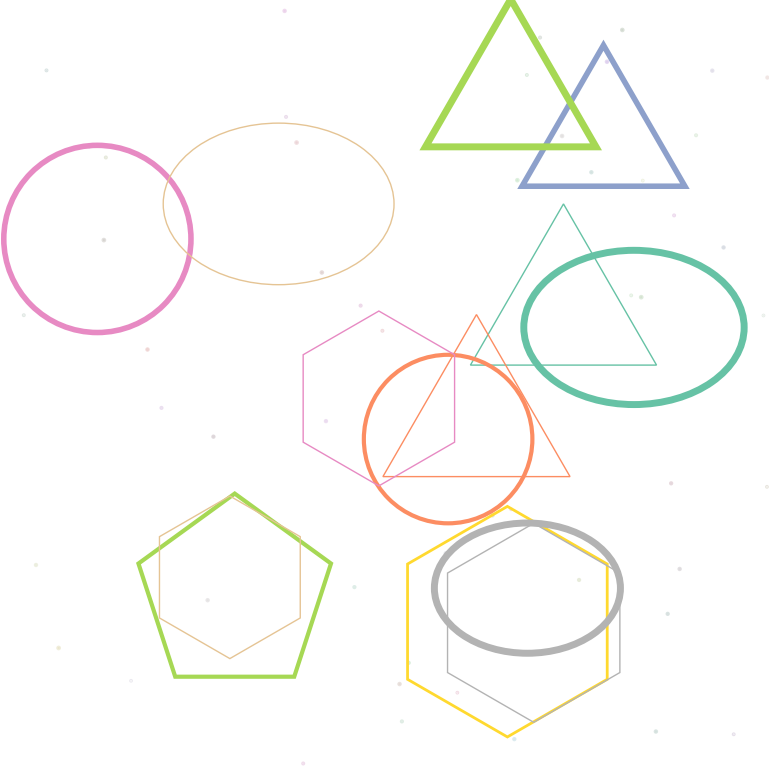[{"shape": "triangle", "thickness": 0.5, "radius": 0.7, "center": [0.732, 0.596]}, {"shape": "oval", "thickness": 2.5, "radius": 0.72, "center": [0.823, 0.575]}, {"shape": "circle", "thickness": 1.5, "radius": 0.55, "center": [0.582, 0.43]}, {"shape": "triangle", "thickness": 0.5, "radius": 0.7, "center": [0.619, 0.451]}, {"shape": "triangle", "thickness": 2, "radius": 0.61, "center": [0.784, 0.819]}, {"shape": "hexagon", "thickness": 0.5, "radius": 0.57, "center": [0.492, 0.483]}, {"shape": "circle", "thickness": 2, "radius": 0.61, "center": [0.126, 0.69]}, {"shape": "triangle", "thickness": 2.5, "radius": 0.64, "center": [0.663, 0.873]}, {"shape": "pentagon", "thickness": 1.5, "radius": 0.66, "center": [0.305, 0.228]}, {"shape": "hexagon", "thickness": 1, "radius": 0.75, "center": [0.659, 0.193]}, {"shape": "oval", "thickness": 0.5, "radius": 0.75, "center": [0.362, 0.735]}, {"shape": "hexagon", "thickness": 0.5, "radius": 0.53, "center": [0.299, 0.25]}, {"shape": "oval", "thickness": 2.5, "radius": 0.6, "center": [0.685, 0.236]}, {"shape": "hexagon", "thickness": 0.5, "radius": 0.65, "center": [0.693, 0.191]}]